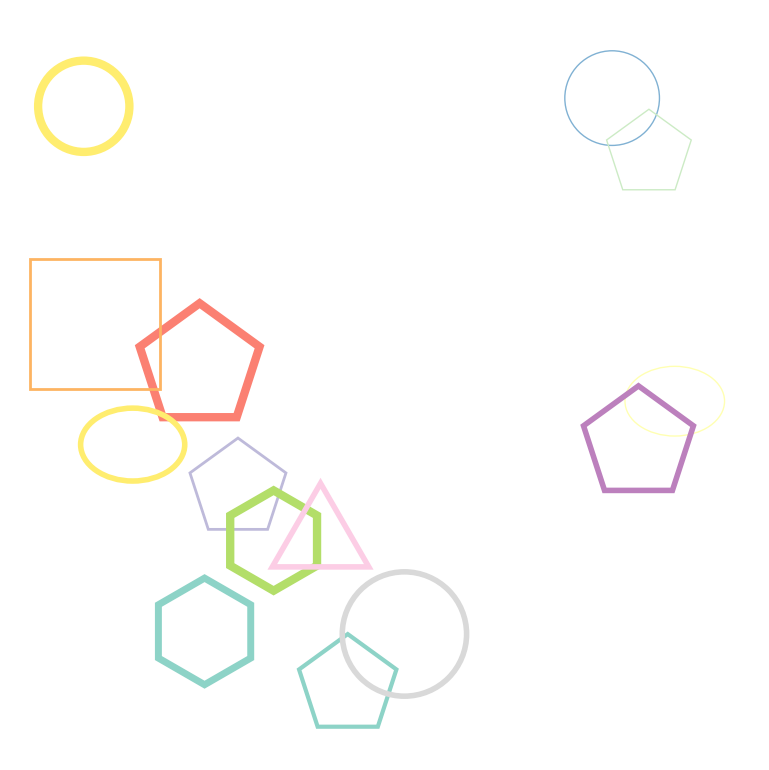[{"shape": "pentagon", "thickness": 1.5, "radius": 0.33, "center": [0.452, 0.11]}, {"shape": "hexagon", "thickness": 2.5, "radius": 0.35, "center": [0.266, 0.18]}, {"shape": "oval", "thickness": 0.5, "radius": 0.32, "center": [0.876, 0.479]}, {"shape": "pentagon", "thickness": 1, "radius": 0.33, "center": [0.309, 0.366]}, {"shape": "pentagon", "thickness": 3, "radius": 0.41, "center": [0.259, 0.524]}, {"shape": "circle", "thickness": 0.5, "radius": 0.31, "center": [0.795, 0.873]}, {"shape": "square", "thickness": 1, "radius": 0.42, "center": [0.124, 0.579]}, {"shape": "hexagon", "thickness": 3, "radius": 0.33, "center": [0.355, 0.298]}, {"shape": "triangle", "thickness": 2, "radius": 0.36, "center": [0.416, 0.3]}, {"shape": "circle", "thickness": 2, "radius": 0.4, "center": [0.525, 0.177]}, {"shape": "pentagon", "thickness": 2, "radius": 0.38, "center": [0.829, 0.424]}, {"shape": "pentagon", "thickness": 0.5, "radius": 0.29, "center": [0.843, 0.8]}, {"shape": "circle", "thickness": 3, "radius": 0.3, "center": [0.109, 0.862]}, {"shape": "oval", "thickness": 2, "radius": 0.34, "center": [0.172, 0.423]}]